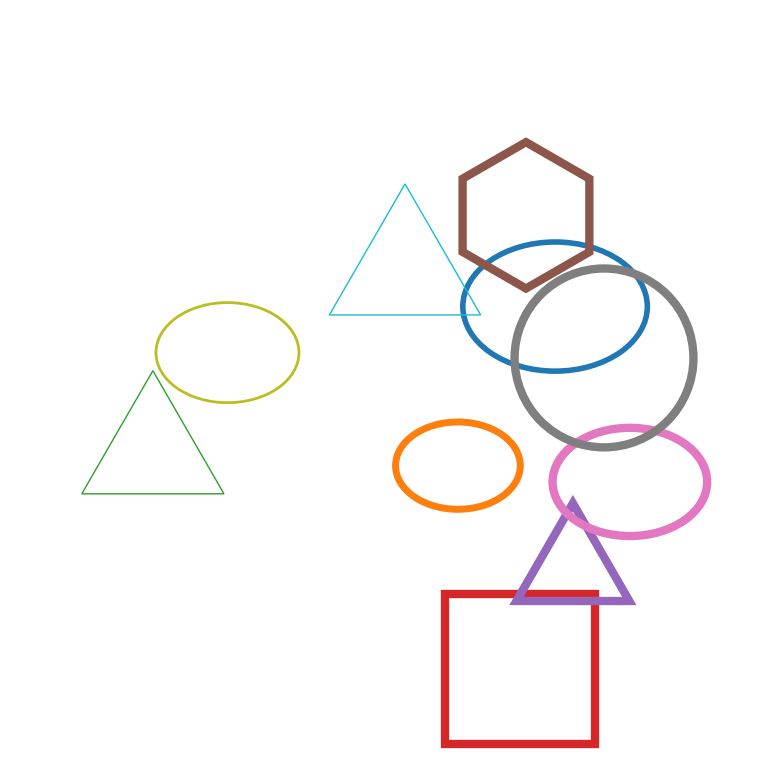[{"shape": "oval", "thickness": 2, "radius": 0.6, "center": [0.721, 0.602]}, {"shape": "oval", "thickness": 2.5, "radius": 0.4, "center": [0.595, 0.395]}, {"shape": "triangle", "thickness": 0.5, "radius": 0.53, "center": [0.199, 0.412]}, {"shape": "square", "thickness": 3, "radius": 0.49, "center": [0.675, 0.132]}, {"shape": "triangle", "thickness": 3, "radius": 0.42, "center": [0.744, 0.262]}, {"shape": "hexagon", "thickness": 3, "radius": 0.48, "center": [0.683, 0.72]}, {"shape": "oval", "thickness": 3, "radius": 0.5, "center": [0.818, 0.374]}, {"shape": "circle", "thickness": 3, "radius": 0.58, "center": [0.784, 0.535]}, {"shape": "oval", "thickness": 1, "radius": 0.46, "center": [0.295, 0.542]}, {"shape": "triangle", "thickness": 0.5, "radius": 0.57, "center": [0.526, 0.648]}]